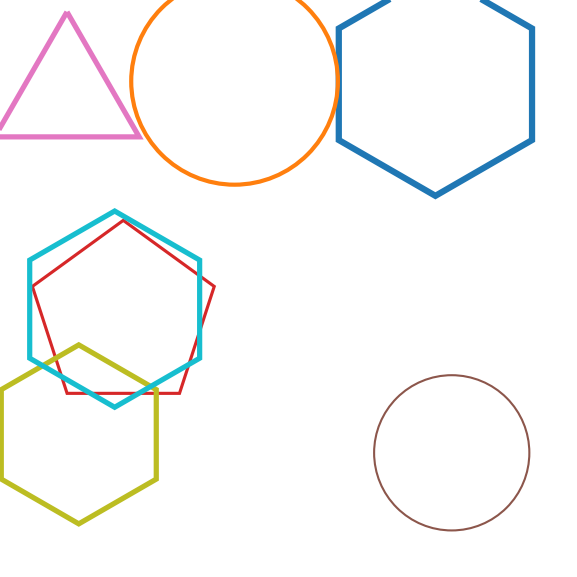[{"shape": "hexagon", "thickness": 3, "radius": 0.97, "center": [0.754, 0.853]}, {"shape": "circle", "thickness": 2, "radius": 0.89, "center": [0.406, 0.858]}, {"shape": "pentagon", "thickness": 1.5, "radius": 0.83, "center": [0.213, 0.452]}, {"shape": "circle", "thickness": 1, "radius": 0.67, "center": [0.782, 0.215]}, {"shape": "triangle", "thickness": 2.5, "radius": 0.72, "center": [0.116, 0.834]}, {"shape": "hexagon", "thickness": 2.5, "radius": 0.77, "center": [0.136, 0.247]}, {"shape": "hexagon", "thickness": 2.5, "radius": 0.85, "center": [0.199, 0.464]}]